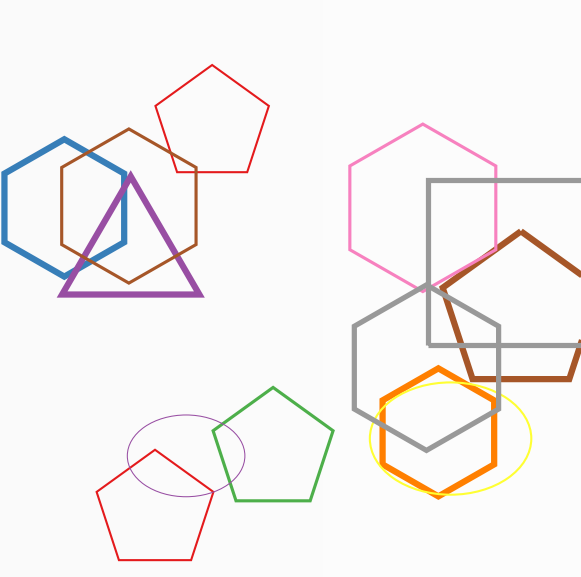[{"shape": "pentagon", "thickness": 1, "radius": 0.51, "center": [0.365, 0.784]}, {"shape": "pentagon", "thickness": 1, "radius": 0.53, "center": [0.267, 0.115]}, {"shape": "hexagon", "thickness": 3, "radius": 0.59, "center": [0.111, 0.639]}, {"shape": "pentagon", "thickness": 1.5, "radius": 0.54, "center": [0.47, 0.22]}, {"shape": "oval", "thickness": 0.5, "radius": 0.51, "center": [0.32, 0.21]}, {"shape": "triangle", "thickness": 3, "radius": 0.68, "center": [0.225, 0.557]}, {"shape": "hexagon", "thickness": 3, "radius": 0.55, "center": [0.754, 0.25]}, {"shape": "oval", "thickness": 1, "radius": 0.69, "center": [0.775, 0.24]}, {"shape": "pentagon", "thickness": 3, "radius": 0.71, "center": [0.896, 0.457]}, {"shape": "hexagon", "thickness": 1.5, "radius": 0.67, "center": [0.222, 0.642]}, {"shape": "hexagon", "thickness": 1.5, "radius": 0.72, "center": [0.727, 0.639]}, {"shape": "hexagon", "thickness": 2.5, "radius": 0.72, "center": [0.734, 0.363]}, {"shape": "square", "thickness": 2.5, "radius": 0.72, "center": [0.879, 0.545]}]